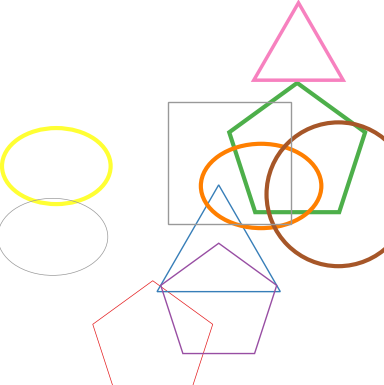[{"shape": "pentagon", "thickness": 0.5, "radius": 0.82, "center": [0.397, 0.107]}, {"shape": "triangle", "thickness": 1, "radius": 0.92, "center": [0.568, 0.335]}, {"shape": "pentagon", "thickness": 3, "radius": 0.93, "center": [0.772, 0.599]}, {"shape": "pentagon", "thickness": 1, "radius": 0.79, "center": [0.568, 0.21]}, {"shape": "oval", "thickness": 3, "radius": 0.78, "center": [0.678, 0.517]}, {"shape": "oval", "thickness": 3, "radius": 0.71, "center": [0.146, 0.569]}, {"shape": "circle", "thickness": 3, "radius": 0.93, "center": [0.879, 0.495]}, {"shape": "triangle", "thickness": 2.5, "radius": 0.67, "center": [0.775, 0.859]}, {"shape": "square", "thickness": 1, "radius": 0.79, "center": [0.597, 0.577]}, {"shape": "oval", "thickness": 0.5, "radius": 0.71, "center": [0.137, 0.385]}]